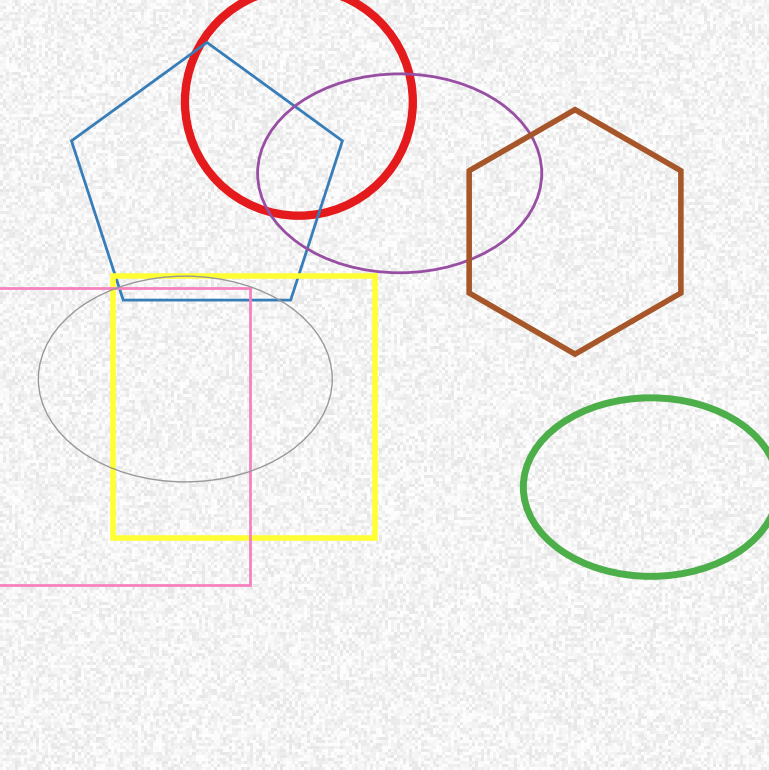[{"shape": "circle", "thickness": 3, "radius": 0.74, "center": [0.388, 0.868]}, {"shape": "pentagon", "thickness": 1, "radius": 0.92, "center": [0.269, 0.76]}, {"shape": "oval", "thickness": 2.5, "radius": 0.83, "center": [0.845, 0.367]}, {"shape": "oval", "thickness": 1, "radius": 0.92, "center": [0.519, 0.775]}, {"shape": "square", "thickness": 2, "radius": 0.85, "center": [0.317, 0.472]}, {"shape": "hexagon", "thickness": 2, "radius": 0.79, "center": [0.747, 0.699]}, {"shape": "square", "thickness": 1, "radius": 0.96, "center": [0.132, 0.433]}, {"shape": "oval", "thickness": 0.5, "radius": 0.95, "center": [0.241, 0.508]}]